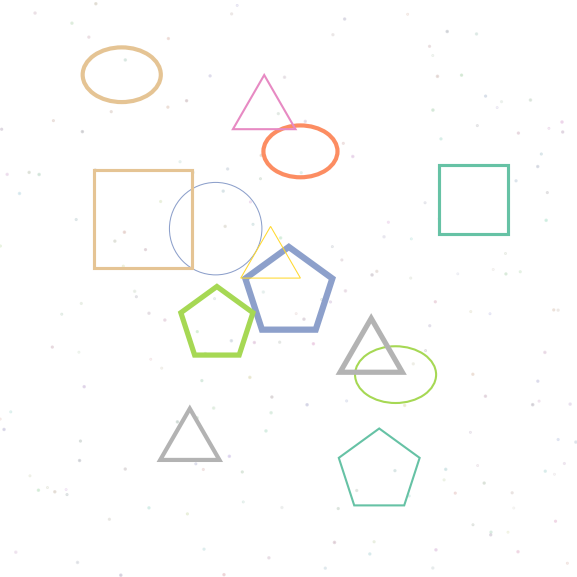[{"shape": "square", "thickness": 1.5, "radius": 0.3, "center": [0.819, 0.654]}, {"shape": "pentagon", "thickness": 1, "radius": 0.37, "center": [0.657, 0.184]}, {"shape": "oval", "thickness": 2, "radius": 0.32, "center": [0.52, 0.737]}, {"shape": "pentagon", "thickness": 3, "radius": 0.4, "center": [0.5, 0.492]}, {"shape": "circle", "thickness": 0.5, "radius": 0.4, "center": [0.373, 0.603]}, {"shape": "triangle", "thickness": 1, "radius": 0.31, "center": [0.458, 0.807]}, {"shape": "pentagon", "thickness": 2.5, "radius": 0.33, "center": [0.376, 0.437]}, {"shape": "oval", "thickness": 1, "radius": 0.35, "center": [0.685, 0.35]}, {"shape": "triangle", "thickness": 0.5, "radius": 0.3, "center": [0.469, 0.547]}, {"shape": "oval", "thickness": 2, "radius": 0.34, "center": [0.211, 0.87]}, {"shape": "square", "thickness": 1.5, "radius": 0.42, "center": [0.248, 0.62]}, {"shape": "triangle", "thickness": 2, "radius": 0.3, "center": [0.329, 0.232]}, {"shape": "triangle", "thickness": 2.5, "radius": 0.31, "center": [0.643, 0.386]}]